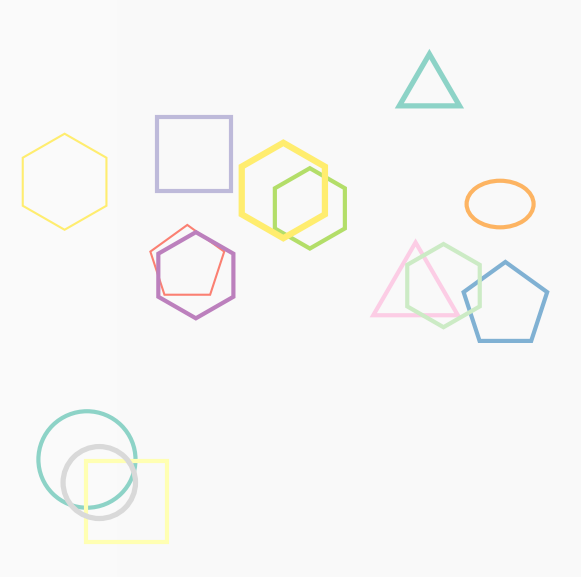[{"shape": "circle", "thickness": 2, "radius": 0.42, "center": [0.15, 0.203]}, {"shape": "triangle", "thickness": 2.5, "radius": 0.3, "center": [0.739, 0.846]}, {"shape": "square", "thickness": 2, "radius": 0.35, "center": [0.217, 0.131]}, {"shape": "square", "thickness": 2, "radius": 0.32, "center": [0.334, 0.733]}, {"shape": "pentagon", "thickness": 1, "radius": 0.33, "center": [0.322, 0.543]}, {"shape": "pentagon", "thickness": 2, "radius": 0.38, "center": [0.869, 0.47]}, {"shape": "oval", "thickness": 2, "radius": 0.29, "center": [0.86, 0.646]}, {"shape": "hexagon", "thickness": 2, "radius": 0.35, "center": [0.533, 0.638]}, {"shape": "triangle", "thickness": 2, "radius": 0.42, "center": [0.715, 0.495]}, {"shape": "circle", "thickness": 2.5, "radius": 0.31, "center": [0.171, 0.164]}, {"shape": "hexagon", "thickness": 2, "radius": 0.37, "center": [0.337, 0.523]}, {"shape": "hexagon", "thickness": 2, "radius": 0.36, "center": [0.763, 0.505]}, {"shape": "hexagon", "thickness": 3, "radius": 0.41, "center": [0.487, 0.669]}, {"shape": "hexagon", "thickness": 1, "radius": 0.42, "center": [0.111, 0.684]}]